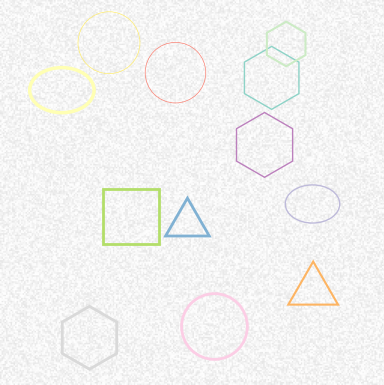[{"shape": "hexagon", "thickness": 1, "radius": 0.41, "center": [0.706, 0.798]}, {"shape": "oval", "thickness": 2.5, "radius": 0.42, "center": [0.161, 0.766]}, {"shape": "oval", "thickness": 1, "radius": 0.35, "center": [0.812, 0.47]}, {"shape": "circle", "thickness": 0.5, "radius": 0.39, "center": [0.456, 0.811]}, {"shape": "triangle", "thickness": 2, "radius": 0.33, "center": [0.487, 0.42]}, {"shape": "triangle", "thickness": 1.5, "radius": 0.37, "center": [0.813, 0.246]}, {"shape": "square", "thickness": 2, "radius": 0.36, "center": [0.34, 0.438]}, {"shape": "circle", "thickness": 2, "radius": 0.43, "center": [0.557, 0.152]}, {"shape": "hexagon", "thickness": 2, "radius": 0.41, "center": [0.232, 0.123]}, {"shape": "hexagon", "thickness": 1, "radius": 0.42, "center": [0.687, 0.624]}, {"shape": "hexagon", "thickness": 1.5, "radius": 0.29, "center": [0.743, 0.886]}, {"shape": "circle", "thickness": 0.5, "radius": 0.4, "center": [0.283, 0.889]}]